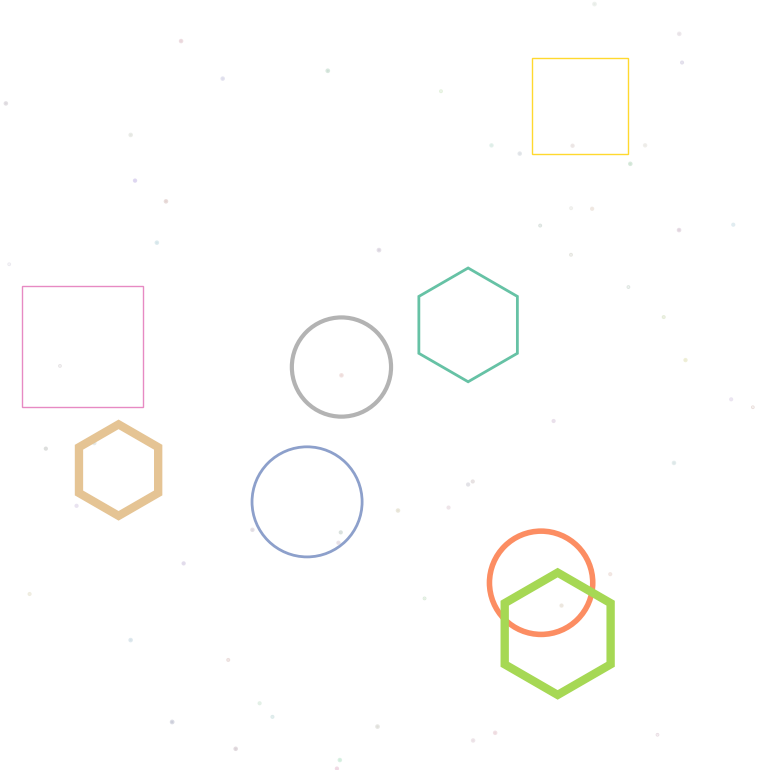[{"shape": "hexagon", "thickness": 1, "radius": 0.37, "center": [0.608, 0.578]}, {"shape": "circle", "thickness": 2, "radius": 0.34, "center": [0.703, 0.243]}, {"shape": "circle", "thickness": 1, "radius": 0.36, "center": [0.399, 0.348]}, {"shape": "square", "thickness": 0.5, "radius": 0.39, "center": [0.107, 0.55]}, {"shape": "hexagon", "thickness": 3, "radius": 0.4, "center": [0.724, 0.177]}, {"shape": "square", "thickness": 0.5, "radius": 0.31, "center": [0.753, 0.862]}, {"shape": "hexagon", "thickness": 3, "radius": 0.3, "center": [0.154, 0.389]}, {"shape": "circle", "thickness": 1.5, "radius": 0.32, "center": [0.443, 0.523]}]